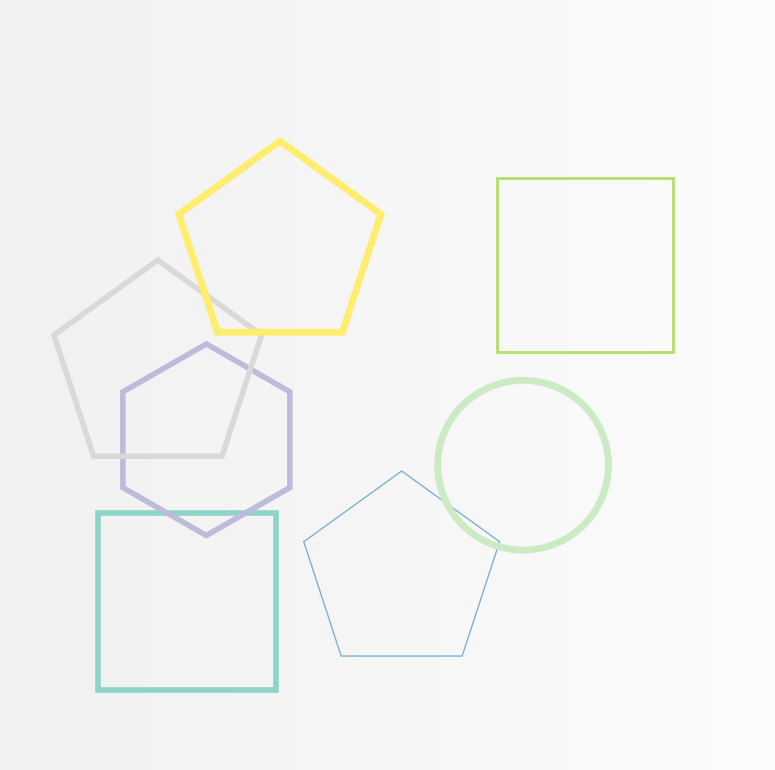[{"shape": "square", "thickness": 2, "radius": 0.57, "center": [0.241, 0.219]}, {"shape": "hexagon", "thickness": 2, "radius": 0.62, "center": [0.266, 0.429]}, {"shape": "pentagon", "thickness": 0.5, "radius": 0.66, "center": [0.518, 0.255]}, {"shape": "square", "thickness": 1, "radius": 0.57, "center": [0.755, 0.656]}, {"shape": "pentagon", "thickness": 2, "radius": 0.7, "center": [0.204, 0.521]}, {"shape": "circle", "thickness": 2.5, "radius": 0.55, "center": [0.675, 0.396]}, {"shape": "pentagon", "thickness": 2.5, "radius": 0.69, "center": [0.361, 0.679]}]